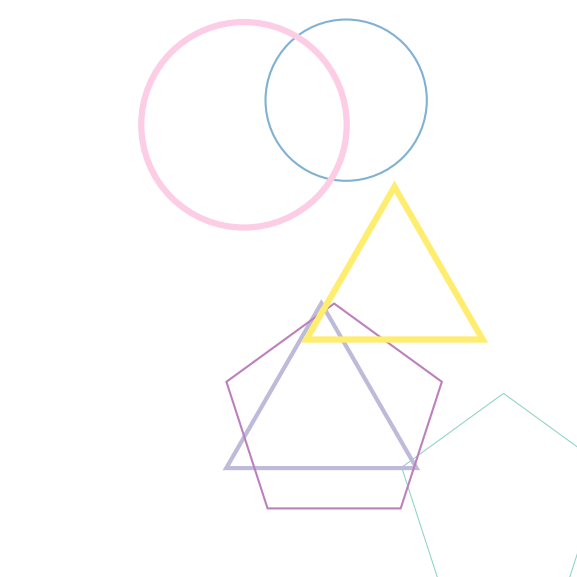[{"shape": "pentagon", "thickness": 0.5, "radius": 0.93, "center": [0.872, 0.133]}, {"shape": "triangle", "thickness": 2, "radius": 0.95, "center": [0.557, 0.284]}, {"shape": "circle", "thickness": 1, "radius": 0.7, "center": [0.599, 0.826]}, {"shape": "circle", "thickness": 3, "radius": 0.89, "center": [0.422, 0.783]}, {"shape": "pentagon", "thickness": 1, "radius": 0.98, "center": [0.579, 0.277]}, {"shape": "triangle", "thickness": 3, "radius": 0.88, "center": [0.683, 0.499]}]